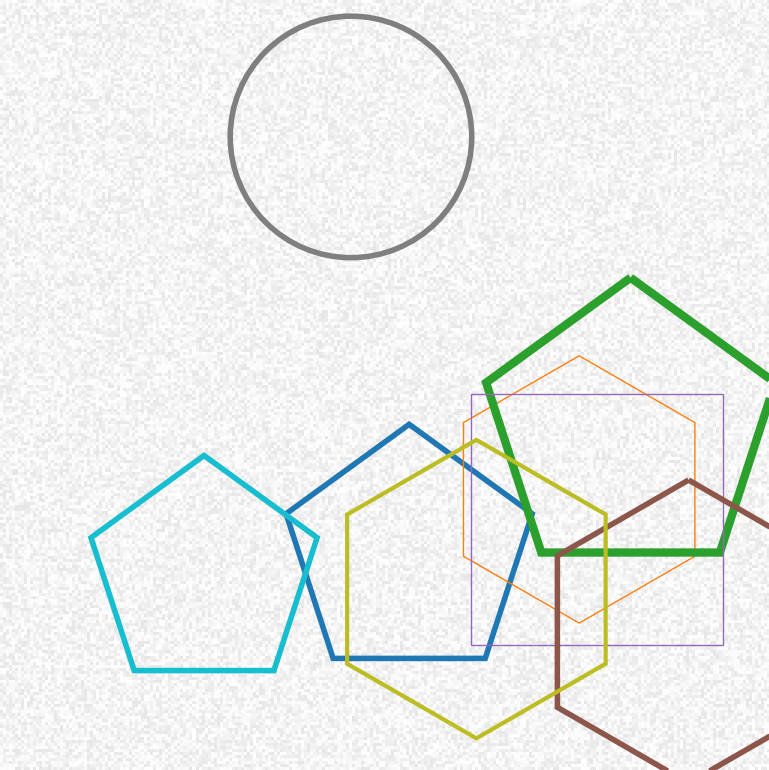[{"shape": "pentagon", "thickness": 2, "radius": 0.84, "center": [0.531, 0.281]}, {"shape": "hexagon", "thickness": 0.5, "radius": 0.87, "center": [0.752, 0.364]}, {"shape": "pentagon", "thickness": 3, "radius": 0.99, "center": [0.819, 0.442]}, {"shape": "square", "thickness": 0.5, "radius": 0.82, "center": [0.775, 0.325]}, {"shape": "hexagon", "thickness": 2, "radius": 0.98, "center": [0.894, 0.18]}, {"shape": "circle", "thickness": 2, "radius": 0.78, "center": [0.456, 0.822]}, {"shape": "hexagon", "thickness": 1.5, "radius": 0.97, "center": [0.619, 0.235]}, {"shape": "pentagon", "thickness": 2, "radius": 0.77, "center": [0.265, 0.254]}]